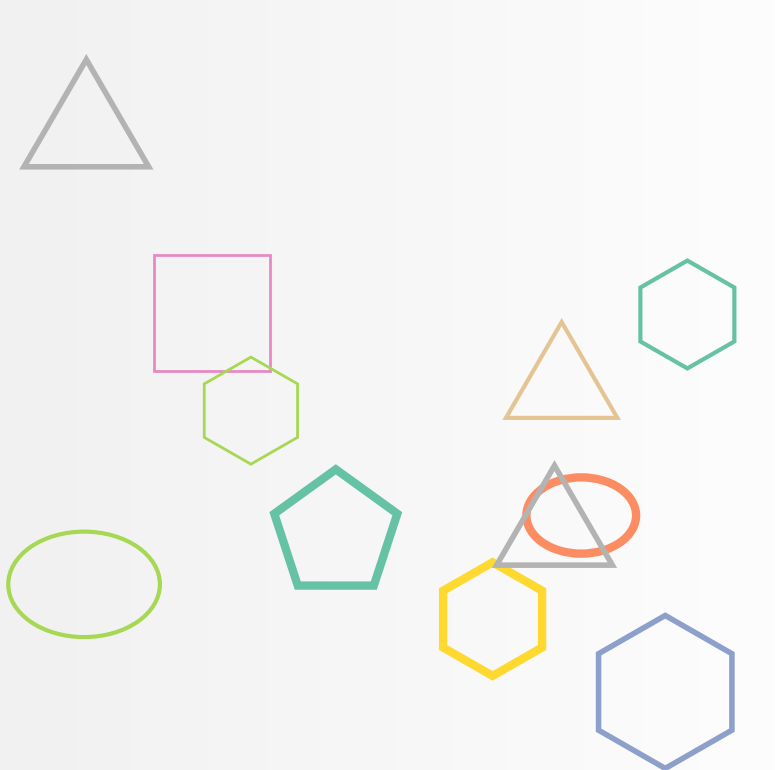[{"shape": "pentagon", "thickness": 3, "radius": 0.42, "center": [0.433, 0.307]}, {"shape": "hexagon", "thickness": 1.5, "radius": 0.35, "center": [0.887, 0.592]}, {"shape": "oval", "thickness": 3, "radius": 0.35, "center": [0.75, 0.331]}, {"shape": "hexagon", "thickness": 2, "radius": 0.5, "center": [0.858, 0.101]}, {"shape": "square", "thickness": 1, "radius": 0.37, "center": [0.274, 0.594]}, {"shape": "oval", "thickness": 1.5, "radius": 0.49, "center": [0.109, 0.241]}, {"shape": "hexagon", "thickness": 1, "radius": 0.35, "center": [0.324, 0.467]}, {"shape": "hexagon", "thickness": 3, "radius": 0.37, "center": [0.636, 0.196]}, {"shape": "triangle", "thickness": 1.5, "radius": 0.41, "center": [0.725, 0.499]}, {"shape": "triangle", "thickness": 2, "radius": 0.43, "center": [0.715, 0.309]}, {"shape": "triangle", "thickness": 2, "radius": 0.46, "center": [0.111, 0.83]}]